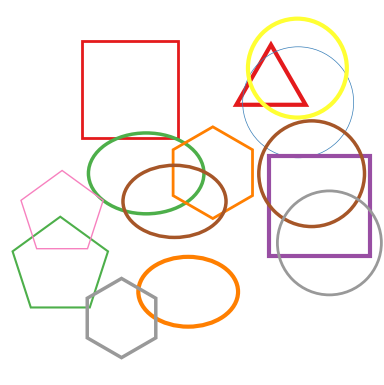[{"shape": "square", "thickness": 2, "radius": 0.63, "center": [0.338, 0.768]}, {"shape": "triangle", "thickness": 3, "radius": 0.52, "center": [0.704, 0.78]}, {"shape": "circle", "thickness": 0.5, "radius": 0.72, "center": [0.774, 0.734]}, {"shape": "pentagon", "thickness": 1.5, "radius": 0.65, "center": [0.157, 0.307]}, {"shape": "oval", "thickness": 2.5, "radius": 0.75, "center": [0.38, 0.55]}, {"shape": "square", "thickness": 3, "radius": 0.65, "center": [0.83, 0.464]}, {"shape": "hexagon", "thickness": 2, "radius": 0.6, "center": [0.553, 0.551]}, {"shape": "oval", "thickness": 3, "radius": 0.65, "center": [0.489, 0.242]}, {"shape": "circle", "thickness": 3, "radius": 0.64, "center": [0.772, 0.823]}, {"shape": "oval", "thickness": 2.5, "radius": 0.67, "center": [0.453, 0.477]}, {"shape": "circle", "thickness": 2.5, "radius": 0.69, "center": [0.809, 0.549]}, {"shape": "pentagon", "thickness": 1, "radius": 0.56, "center": [0.161, 0.445]}, {"shape": "circle", "thickness": 2, "radius": 0.68, "center": [0.856, 0.369]}, {"shape": "hexagon", "thickness": 2.5, "radius": 0.51, "center": [0.316, 0.174]}]